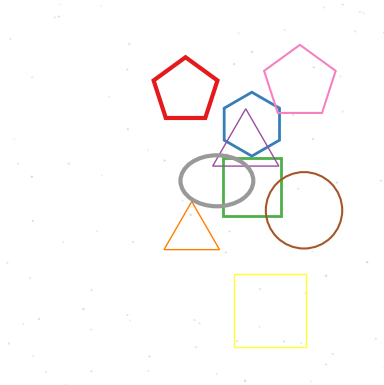[{"shape": "pentagon", "thickness": 3, "radius": 0.44, "center": [0.482, 0.764]}, {"shape": "hexagon", "thickness": 2, "radius": 0.41, "center": [0.654, 0.678]}, {"shape": "square", "thickness": 2, "radius": 0.38, "center": [0.654, 0.514]}, {"shape": "triangle", "thickness": 1, "radius": 0.5, "center": [0.638, 0.618]}, {"shape": "triangle", "thickness": 1, "radius": 0.42, "center": [0.498, 0.393]}, {"shape": "square", "thickness": 1, "radius": 0.47, "center": [0.701, 0.194]}, {"shape": "circle", "thickness": 1.5, "radius": 0.5, "center": [0.79, 0.454]}, {"shape": "pentagon", "thickness": 1.5, "radius": 0.49, "center": [0.779, 0.786]}, {"shape": "oval", "thickness": 3, "radius": 0.47, "center": [0.563, 0.53]}]